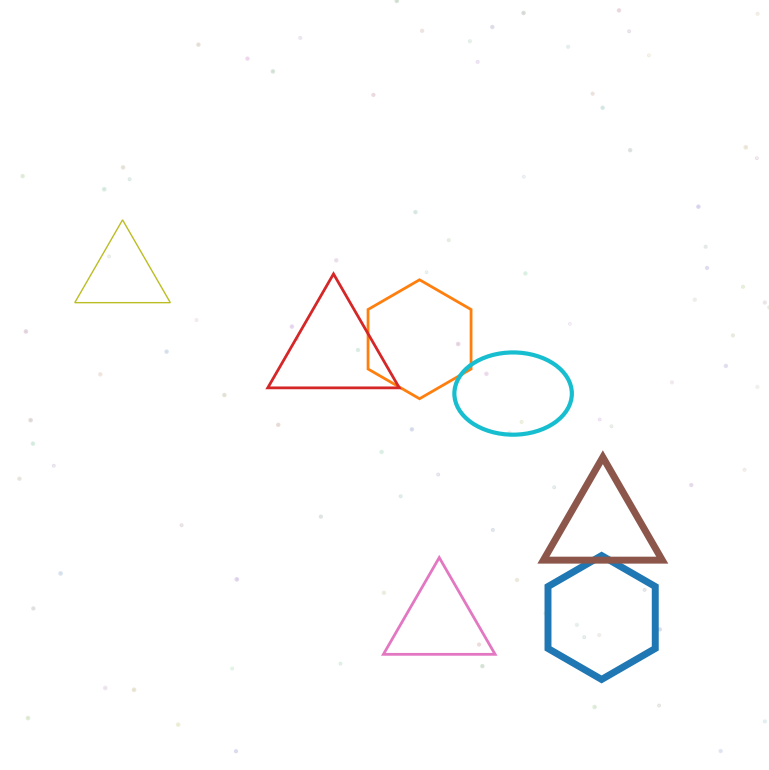[{"shape": "hexagon", "thickness": 2.5, "radius": 0.4, "center": [0.781, 0.198]}, {"shape": "hexagon", "thickness": 1, "radius": 0.39, "center": [0.545, 0.559]}, {"shape": "triangle", "thickness": 1, "radius": 0.49, "center": [0.433, 0.546]}, {"shape": "triangle", "thickness": 2.5, "radius": 0.45, "center": [0.783, 0.317]}, {"shape": "triangle", "thickness": 1, "radius": 0.42, "center": [0.57, 0.192]}, {"shape": "triangle", "thickness": 0.5, "radius": 0.36, "center": [0.159, 0.643]}, {"shape": "oval", "thickness": 1.5, "radius": 0.38, "center": [0.666, 0.489]}]